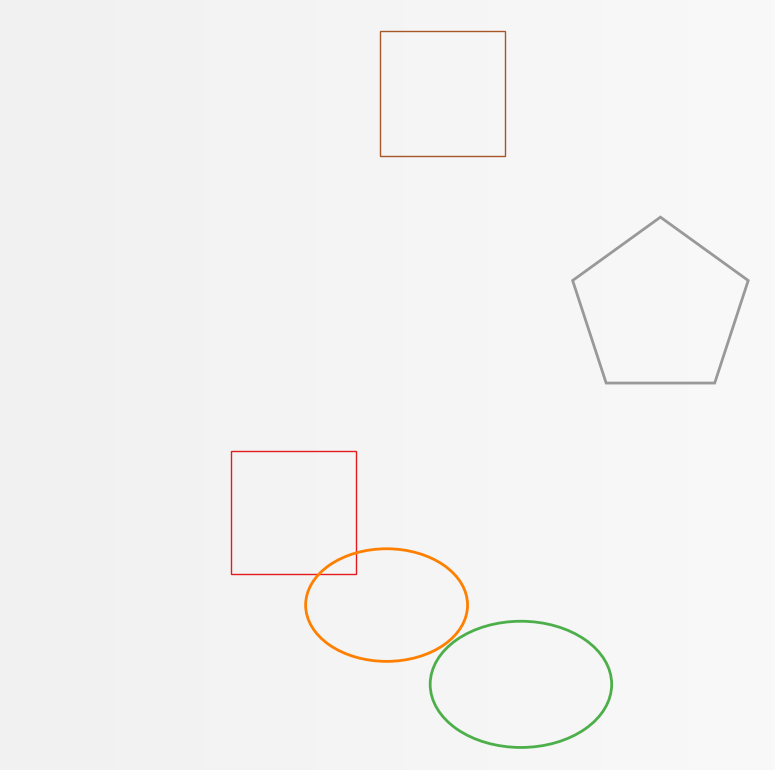[{"shape": "square", "thickness": 0.5, "radius": 0.4, "center": [0.379, 0.334]}, {"shape": "oval", "thickness": 1, "radius": 0.59, "center": [0.672, 0.111]}, {"shape": "oval", "thickness": 1, "radius": 0.52, "center": [0.499, 0.214]}, {"shape": "square", "thickness": 0.5, "radius": 0.4, "center": [0.571, 0.879]}, {"shape": "pentagon", "thickness": 1, "radius": 0.6, "center": [0.852, 0.599]}]